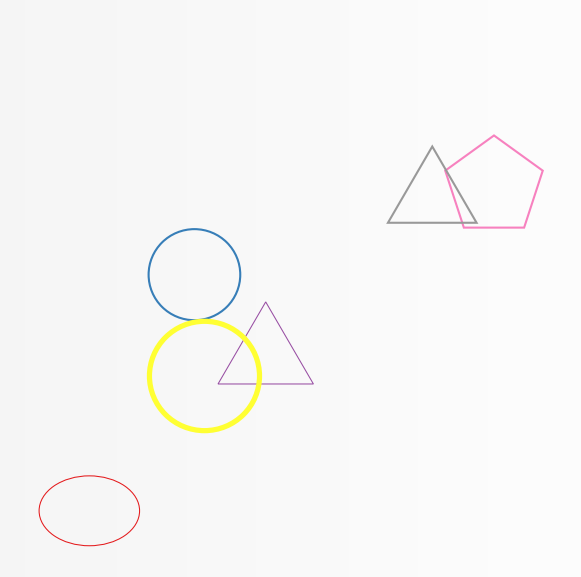[{"shape": "oval", "thickness": 0.5, "radius": 0.43, "center": [0.154, 0.115]}, {"shape": "circle", "thickness": 1, "radius": 0.39, "center": [0.335, 0.524]}, {"shape": "triangle", "thickness": 0.5, "radius": 0.47, "center": [0.457, 0.382]}, {"shape": "circle", "thickness": 2.5, "radius": 0.47, "center": [0.352, 0.348]}, {"shape": "pentagon", "thickness": 1, "radius": 0.44, "center": [0.85, 0.676]}, {"shape": "triangle", "thickness": 1, "radius": 0.44, "center": [0.744, 0.657]}]